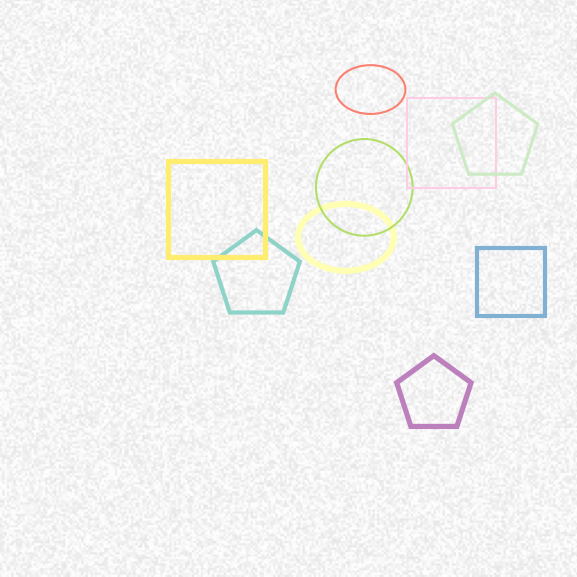[{"shape": "pentagon", "thickness": 2, "radius": 0.39, "center": [0.444, 0.522]}, {"shape": "oval", "thickness": 3, "radius": 0.41, "center": [0.599, 0.588]}, {"shape": "oval", "thickness": 1, "radius": 0.3, "center": [0.642, 0.844]}, {"shape": "square", "thickness": 2, "radius": 0.29, "center": [0.884, 0.51]}, {"shape": "circle", "thickness": 1, "radius": 0.42, "center": [0.631, 0.675]}, {"shape": "square", "thickness": 1, "radius": 0.39, "center": [0.782, 0.751]}, {"shape": "pentagon", "thickness": 2.5, "radius": 0.34, "center": [0.751, 0.316]}, {"shape": "pentagon", "thickness": 1.5, "radius": 0.39, "center": [0.857, 0.76]}, {"shape": "square", "thickness": 2.5, "radius": 0.42, "center": [0.375, 0.637]}]